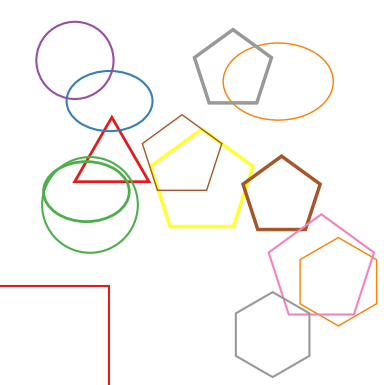[{"shape": "square", "thickness": 1.5, "radius": 0.73, "center": [0.137, 0.112]}, {"shape": "triangle", "thickness": 2, "radius": 0.56, "center": [0.29, 0.584]}, {"shape": "oval", "thickness": 1.5, "radius": 0.56, "center": [0.285, 0.738]}, {"shape": "circle", "thickness": 1.5, "radius": 0.62, "center": [0.234, 0.468]}, {"shape": "oval", "thickness": 2, "radius": 0.56, "center": [0.224, 0.502]}, {"shape": "circle", "thickness": 1.5, "radius": 0.5, "center": [0.195, 0.843]}, {"shape": "oval", "thickness": 1, "radius": 0.72, "center": [0.723, 0.788]}, {"shape": "hexagon", "thickness": 1, "radius": 0.57, "center": [0.879, 0.268]}, {"shape": "pentagon", "thickness": 2.5, "radius": 0.7, "center": [0.524, 0.525]}, {"shape": "pentagon", "thickness": 1, "radius": 0.54, "center": [0.473, 0.593]}, {"shape": "pentagon", "thickness": 2.5, "radius": 0.53, "center": [0.731, 0.489]}, {"shape": "pentagon", "thickness": 1.5, "radius": 0.72, "center": [0.835, 0.3]}, {"shape": "hexagon", "thickness": 1.5, "radius": 0.55, "center": [0.708, 0.131]}, {"shape": "pentagon", "thickness": 2.5, "radius": 0.53, "center": [0.605, 0.818]}]